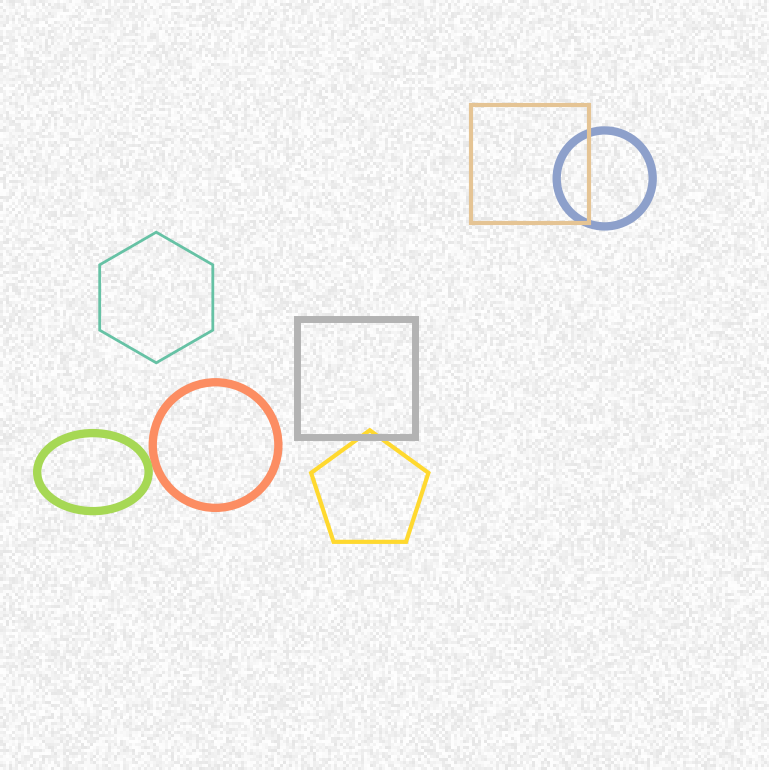[{"shape": "hexagon", "thickness": 1, "radius": 0.42, "center": [0.203, 0.614]}, {"shape": "circle", "thickness": 3, "radius": 0.41, "center": [0.28, 0.422]}, {"shape": "circle", "thickness": 3, "radius": 0.31, "center": [0.785, 0.768]}, {"shape": "oval", "thickness": 3, "radius": 0.36, "center": [0.121, 0.387]}, {"shape": "pentagon", "thickness": 1.5, "radius": 0.4, "center": [0.48, 0.361]}, {"shape": "square", "thickness": 1.5, "radius": 0.38, "center": [0.689, 0.787]}, {"shape": "square", "thickness": 2.5, "radius": 0.38, "center": [0.462, 0.509]}]